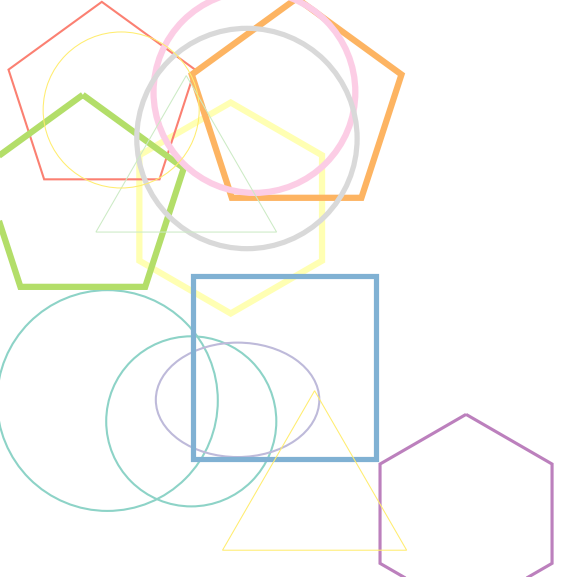[{"shape": "circle", "thickness": 1, "radius": 0.96, "center": [0.186, 0.306]}, {"shape": "circle", "thickness": 1, "radius": 0.74, "center": [0.331, 0.27]}, {"shape": "hexagon", "thickness": 3, "radius": 0.91, "center": [0.399, 0.639]}, {"shape": "oval", "thickness": 1, "radius": 0.71, "center": [0.411, 0.307]}, {"shape": "pentagon", "thickness": 1, "radius": 0.85, "center": [0.176, 0.826]}, {"shape": "square", "thickness": 2.5, "radius": 0.79, "center": [0.493, 0.363]}, {"shape": "pentagon", "thickness": 3, "radius": 0.95, "center": [0.514, 0.811]}, {"shape": "pentagon", "thickness": 3, "radius": 0.92, "center": [0.143, 0.651]}, {"shape": "circle", "thickness": 3, "radius": 0.87, "center": [0.441, 0.84]}, {"shape": "circle", "thickness": 2.5, "radius": 0.95, "center": [0.428, 0.759]}, {"shape": "hexagon", "thickness": 1.5, "radius": 0.86, "center": [0.807, 0.11]}, {"shape": "triangle", "thickness": 0.5, "radius": 0.9, "center": [0.323, 0.688]}, {"shape": "circle", "thickness": 0.5, "radius": 0.68, "center": [0.21, 0.809]}, {"shape": "triangle", "thickness": 0.5, "radius": 0.92, "center": [0.545, 0.138]}]